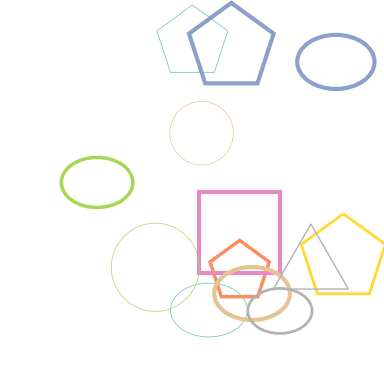[{"shape": "pentagon", "thickness": 0.5, "radius": 0.48, "center": [0.5, 0.89]}, {"shape": "oval", "thickness": 0.5, "radius": 0.5, "center": [0.543, 0.195]}, {"shape": "pentagon", "thickness": 2.5, "radius": 0.4, "center": [0.622, 0.295]}, {"shape": "oval", "thickness": 3, "radius": 0.5, "center": [0.872, 0.839]}, {"shape": "pentagon", "thickness": 3, "radius": 0.58, "center": [0.601, 0.877]}, {"shape": "square", "thickness": 3, "radius": 0.53, "center": [0.623, 0.397]}, {"shape": "oval", "thickness": 2.5, "radius": 0.46, "center": [0.252, 0.526]}, {"shape": "circle", "thickness": 0.5, "radius": 0.57, "center": [0.404, 0.306]}, {"shape": "pentagon", "thickness": 2, "radius": 0.57, "center": [0.892, 0.33]}, {"shape": "oval", "thickness": 3, "radius": 0.49, "center": [0.655, 0.238]}, {"shape": "circle", "thickness": 0.5, "radius": 0.41, "center": [0.524, 0.654]}, {"shape": "oval", "thickness": 2, "radius": 0.42, "center": [0.727, 0.192]}, {"shape": "triangle", "thickness": 1, "radius": 0.56, "center": [0.807, 0.305]}]